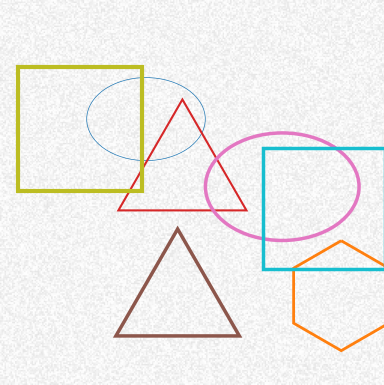[{"shape": "oval", "thickness": 0.5, "radius": 0.77, "center": [0.379, 0.691]}, {"shape": "hexagon", "thickness": 2, "radius": 0.71, "center": [0.886, 0.232]}, {"shape": "triangle", "thickness": 1.5, "radius": 0.96, "center": [0.474, 0.55]}, {"shape": "triangle", "thickness": 2.5, "radius": 0.93, "center": [0.461, 0.22]}, {"shape": "oval", "thickness": 2.5, "radius": 1.0, "center": [0.733, 0.515]}, {"shape": "square", "thickness": 3, "radius": 0.81, "center": [0.207, 0.665]}, {"shape": "square", "thickness": 2.5, "radius": 0.79, "center": [0.842, 0.458]}]